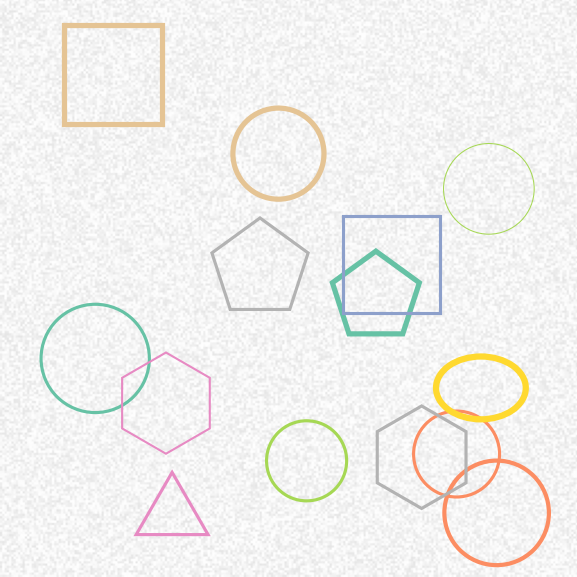[{"shape": "pentagon", "thickness": 2.5, "radius": 0.4, "center": [0.651, 0.485]}, {"shape": "circle", "thickness": 1.5, "radius": 0.47, "center": [0.165, 0.378]}, {"shape": "circle", "thickness": 2, "radius": 0.45, "center": [0.86, 0.111]}, {"shape": "circle", "thickness": 1.5, "radius": 0.37, "center": [0.791, 0.213]}, {"shape": "square", "thickness": 1.5, "radius": 0.42, "center": [0.678, 0.541]}, {"shape": "triangle", "thickness": 1.5, "radius": 0.36, "center": [0.298, 0.109]}, {"shape": "hexagon", "thickness": 1, "radius": 0.44, "center": [0.287, 0.301]}, {"shape": "circle", "thickness": 0.5, "radius": 0.39, "center": [0.847, 0.672]}, {"shape": "circle", "thickness": 1.5, "radius": 0.35, "center": [0.531, 0.201]}, {"shape": "oval", "thickness": 3, "radius": 0.39, "center": [0.833, 0.327]}, {"shape": "circle", "thickness": 2.5, "radius": 0.39, "center": [0.482, 0.733]}, {"shape": "square", "thickness": 2.5, "radius": 0.43, "center": [0.196, 0.87]}, {"shape": "hexagon", "thickness": 1.5, "radius": 0.44, "center": [0.73, 0.207]}, {"shape": "pentagon", "thickness": 1.5, "radius": 0.44, "center": [0.45, 0.534]}]